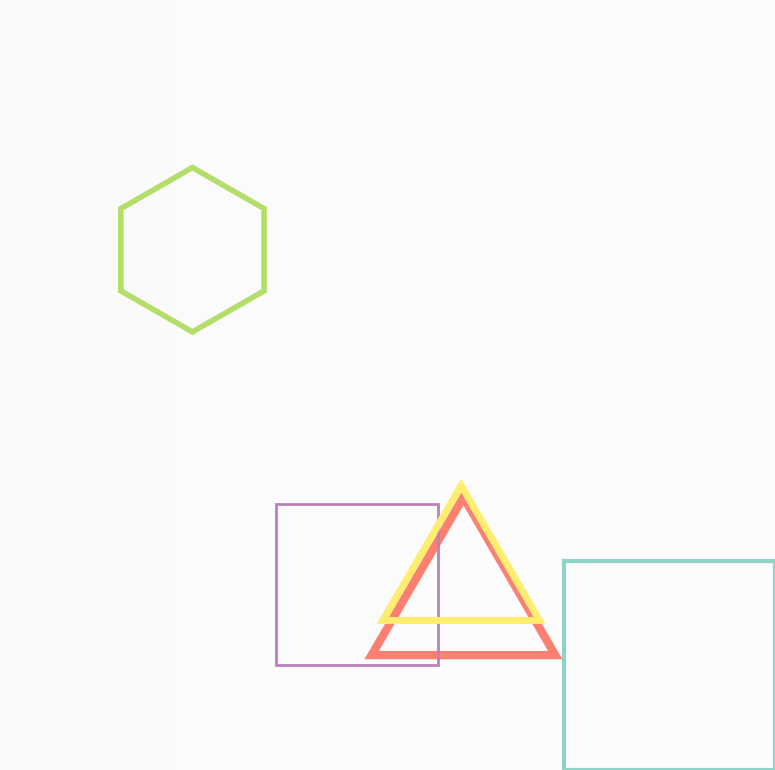[{"shape": "square", "thickness": 1.5, "radius": 0.68, "center": [0.864, 0.136]}, {"shape": "triangle", "thickness": 3, "radius": 0.68, "center": [0.598, 0.218]}, {"shape": "hexagon", "thickness": 2, "radius": 0.53, "center": [0.248, 0.676]}, {"shape": "square", "thickness": 1, "radius": 0.52, "center": [0.46, 0.241]}, {"shape": "triangle", "thickness": 2.5, "radius": 0.58, "center": [0.595, 0.253]}]